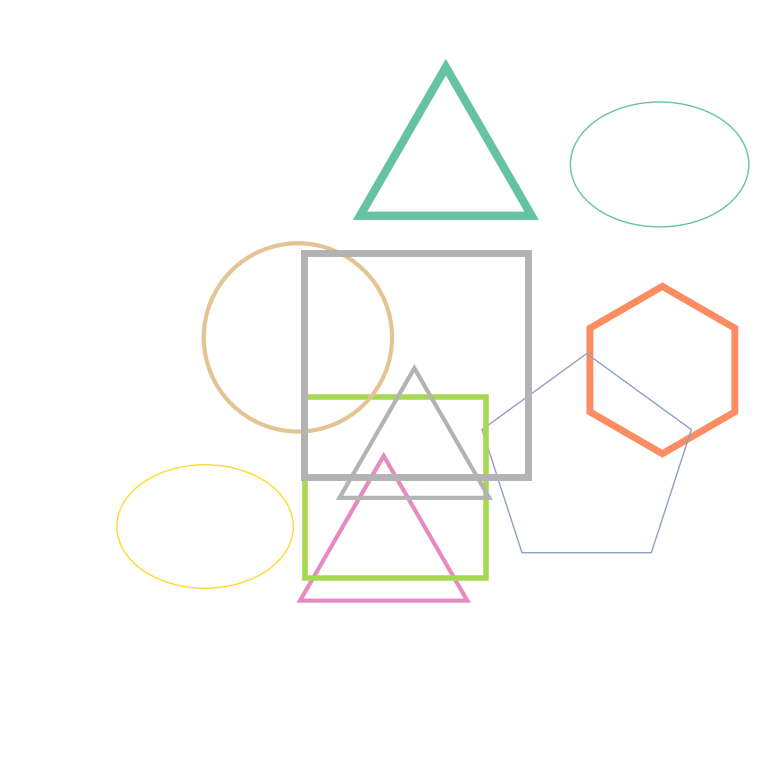[{"shape": "oval", "thickness": 0.5, "radius": 0.58, "center": [0.857, 0.786]}, {"shape": "triangle", "thickness": 3, "radius": 0.64, "center": [0.579, 0.784]}, {"shape": "hexagon", "thickness": 2.5, "radius": 0.54, "center": [0.86, 0.519]}, {"shape": "pentagon", "thickness": 0.5, "radius": 0.71, "center": [0.762, 0.398]}, {"shape": "triangle", "thickness": 1.5, "radius": 0.63, "center": [0.498, 0.283]}, {"shape": "square", "thickness": 2, "radius": 0.59, "center": [0.513, 0.367]}, {"shape": "oval", "thickness": 0.5, "radius": 0.57, "center": [0.266, 0.316]}, {"shape": "circle", "thickness": 1.5, "radius": 0.61, "center": [0.387, 0.562]}, {"shape": "triangle", "thickness": 1.5, "radius": 0.56, "center": [0.538, 0.41]}, {"shape": "square", "thickness": 2.5, "radius": 0.73, "center": [0.541, 0.526]}]